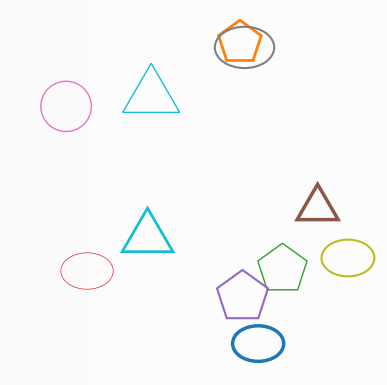[{"shape": "oval", "thickness": 2.5, "radius": 0.33, "center": [0.666, 0.108]}, {"shape": "pentagon", "thickness": 2, "radius": 0.29, "center": [0.619, 0.89]}, {"shape": "pentagon", "thickness": 1, "radius": 0.33, "center": [0.729, 0.301]}, {"shape": "oval", "thickness": 0.5, "radius": 0.34, "center": [0.225, 0.296]}, {"shape": "pentagon", "thickness": 1.5, "radius": 0.35, "center": [0.626, 0.23]}, {"shape": "triangle", "thickness": 2.5, "radius": 0.31, "center": [0.82, 0.46]}, {"shape": "circle", "thickness": 1, "radius": 0.33, "center": [0.171, 0.724]}, {"shape": "oval", "thickness": 1.5, "radius": 0.38, "center": [0.631, 0.877]}, {"shape": "oval", "thickness": 1.5, "radius": 0.34, "center": [0.898, 0.33]}, {"shape": "triangle", "thickness": 2, "radius": 0.38, "center": [0.381, 0.384]}, {"shape": "triangle", "thickness": 1, "radius": 0.43, "center": [0.39, 0.75]}]